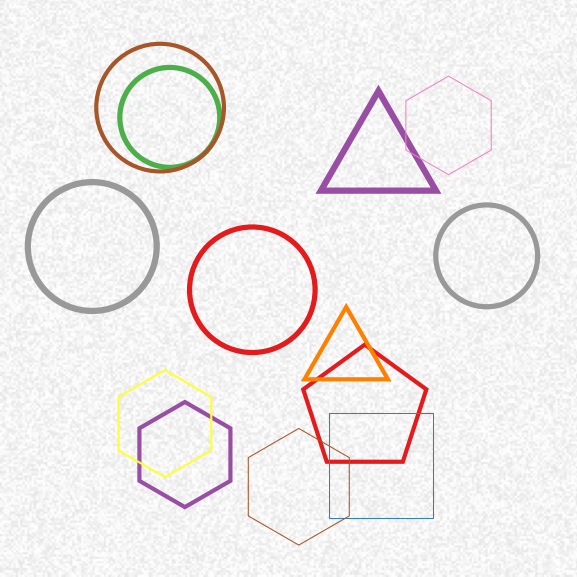[{"shape": "circle", "thickness": 2.5, "radius": 0.54, "center": [0.437, 0.497]}, {"shape": "pentagon", "thickness": 2, "radius": 0.56, "center": [0.632, 0.29]}, {"shape": "square", "thickness": 0.5, "radius": 0.45, "center": [0.66, 0.193]}, {"shape": "circle", "thickness": 2.5, "radius": 0.43, "center": [0.294, 0.796]}, {"shape": "hexagon", "thickness": 2, "radius": 0.45, "center": [0.32, 0.212]}, {"shape": "triangle", "thickness": 3, "radius": 0.58, "center": [0.655, 0.727]}, {"shape": "triangle", "thickness": 2, "radius": 0.42, "center": [0.599, 0.384]}, {"shape": "hexagon", "thickness": 1, "radius": 0.46, "center": [0.286, 0.266]}, {"shape": "hexagon", "thickness": 0.5, "radius": 0.5, "center": [0.517, 0.156]}, {"shape": "circle", "thickness": 2, "radius": 0.55, "center": [0.277, 0.813]}, {"shape": "hexagon", "thickness": 0.5, "radius": 0.43, "center": [0.777, 0.782]}, {"shape": "circle", "thickness": 3, "radius": 0.56, "center": [0.16, 0.572]}, {"shape": "circle", "thickness": 2.5, "radius": 0.44, "center": [0.843, 0.556]}]